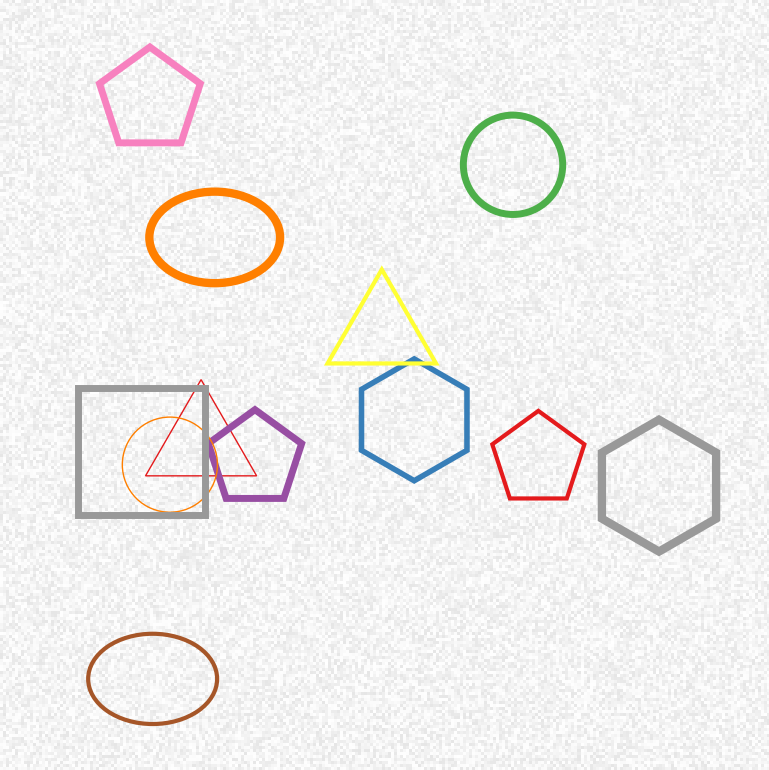[{"shape": "triangle", "thickness": 0.5, "radius": 0.42, "center": [0.261, 0.424]}, {"shape": "pentagon", "thickness": 1.5, "radius": 0.31, "center": [0.699, 0.404]}, {"shape": "hexagon", "thickness": 2, "radius": 0.4, "center": [0.538, 0.455]}, {"shape": "circle", "thickness": 2.5, "radius": 0.32, "center": [0.666, 0.786]}, {"shape": "pentagon", "thickness": 2.5, "radius": 0.32, "center": [0.331, 0.404]}, {"shape": "oval", "thickness": 3, "radius": 0.42, "center": [0.279, 0.692]}, {"shape": "circle", "thickness": 0.5, "radius": 0.31, "center": [0.221, 0.397]}, {"shape": "triangle", "thickness": 1.5, "radius": 0.41, "center": [0.496, 0.569]}, {"shape": "oval", "thickness": 1.5, "radius": 0.42, "center": [0.198, 0.118]}, {"shape": "pentagon", "thickness": 2.5, "radius": 0.34, "center": [0.195, 0.87]}, {"shape": "hexagon", "thickness": 3, "radius": 0.43, "center": [0.856, 0.369]}, {"shape": "square", "thickness": 2.5, "radius": 0.41, "center": [0.184, 0.414]}]